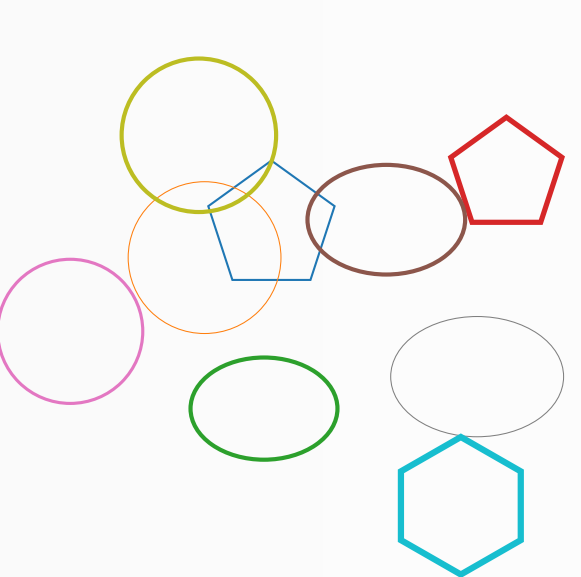[{"shape": "pentagon", "thickness": 1, "radius": 0.57, "center": [0.467, 0.607]}, {"shape": "circle", "thickness": 0.5, "radius": 0.66, "center": [0.352, 0.553]}, {"shape": "oval", "thickness": 2, "radius": 0.63, "center": [0.454, 0.292]}, {"shape": "pentagon", "thickness": 2.5, "radius": 0.5, "center": [0.871, 0.696]}, {"shape": "oval", "thickness": 2, "radius": 0.68, "center": [0.665, 0.619]}, {"shape": "circle", "thickness": 1.5, "radius": 0.62, "center": [0.121, 0.425]}, {"shape": "oval", "thickness": 0.5, "radius": 0.74, "center": [0.821, 0.347]}, {"shape": "circle", "thickness": 2, "radius": 0.66, "center": [0.342, 0.765]}, {"shape": "hexagon", "thickness": 3, "radius": 0.6, "center": [0.793, 0.123]}]